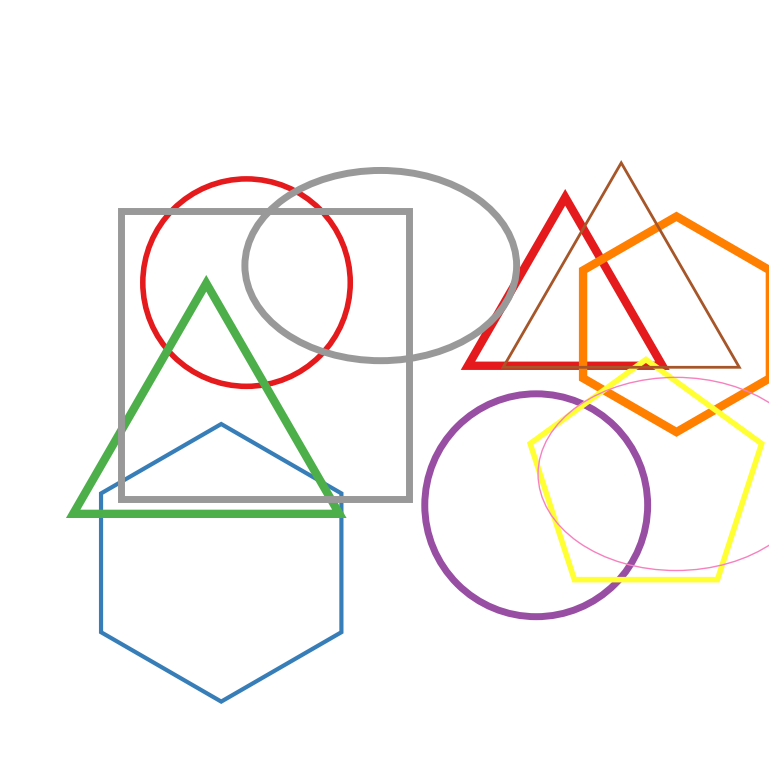[{"shape": "triangle", "thickness": 3, "radius": 0.73, "center": [0.734, 0.598]}, {"shape": "circle", "thickness": 2, "radius": 0.67, "center": [0.32, 0.633]}, {"shape": "hexagon", "thickness": 1.5, "radius": 0.9, "center": [0.287, 0.269]}, {"shape": "triangle", "thickness": 3, "radius": 1.0, "center": [0.268, 0.432]}, {"shape": "circle", "thickness": 2.5, "radius": 0.72, "center": [0.696, 0.344]}, {"shape": "hexagon", "thickness": 3, "radius": 0.7, "center": [0.879, 0.579]}, {"shape": "pentagon", "thickness": 2, "radius": 0.79, "center": [0.839, 0.375]}, {"shape": "triangle", "thickness": 1, "radius": 0.89, "center": [0.807, 0.612]}, {"shape": "oval", "thickness": 0.5, "radius": 0.9, "center": [0.878, 0.384]}, {"shape": "square", "thickness": 2.5, "radius": 0.94, "center": [0.344, 0.539]}, {"shape": "oval", "thickness": 2.5, "radius": 0.88, "center": [0.494, 0.655]}]